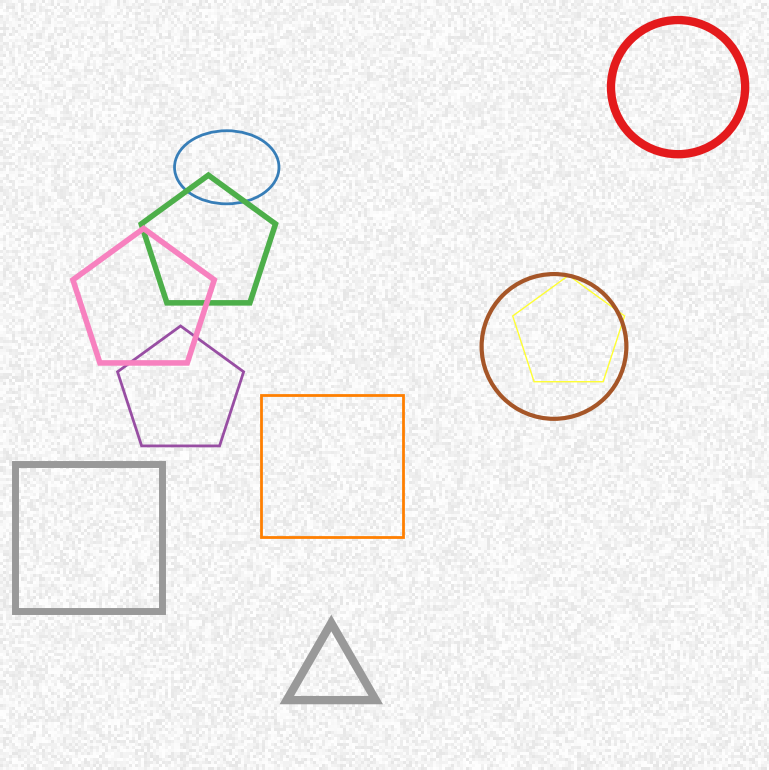[{"shape": "circle", "thickness": 3, "radius": 0.44, "center": [0.881, 0.887]}, {"shape": "oval", "thickness": 1, "radius": 0.34, "center": [0.294, 0.783]}, {"shape": "pentagon", "thickness": 2, "radius": 0.46, "center": [0.271, 0.681]}, {"shape": "pentagon", "thickness": 1, "radius": 0.43, "center": [0.235, 0.491]}, {"shape": "square", "thickness": 1, "radius": 0.46, "center": [0.431, 0.395]}, {"shape": "pentagon", "thickness": 0.5, "radius": 0.38, "center": [0.738, 0.566]}, {"shape": "circle", "thickness": 1.5, "radius": 0.47, "center": [0.719, 0.55]}, {"shape": "pentagon", "thickness": 2, "radius": 0.48, "center": [0.186, 0.607]}, {"shape": "square", "thickness": 2.5, "radius": 0.48, "center": [0.115, 0.302]}, {"shape": "triangle", "thickness": 3, "radius": 0.33, "center": [0.43, 0.124]}]